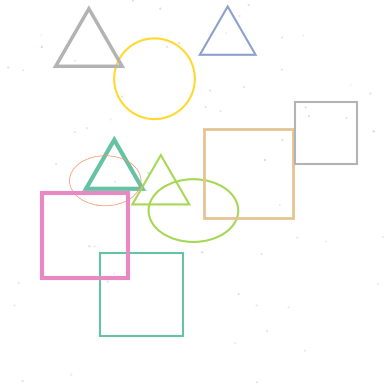[{"shape": "triangle", "thickness": 3, "radius": 0.42, "center": [0.297, 0.552]}, {"shape": "square", "thickness": 1.5, "radius": 0.54, "center": [0.367, 0.236]}, {"shape": "oval", "thickness": 0.5, "radius": 0.46, "center": [0.273, 0.531]}, {"shape": "triangle", "thickness": 1.5, "radius": 0.42, "center": [0.591, 0.9]}, {"shape": "square", "thickness": 3, "radius": 0.55, "center": [0.221, 0.388]}, {"shape": "triangle", "thickness": 1.5, "radius": 0.43, "center": [0.418, 0.512]}, {"shape": "oval", "thickness": 1.5, "radius": 0.58, "center": [0.502, 0.453]}, {"shape": "circle", "thickness": 1.5, "radius": 0.52, "center": [0.401, 0.795]}, {"shape": "square", "thickness": 2, "radius": 0.58, "center": [0.646, 0.55]}, {"shape": "square", "thickness": 1.5, "radius": 0.4, "center": [0.848, 0.655]}, {"shape": "triangle", "thickness": 2.5, "radius": 0.5, "center": [0.231, 0.878]}]